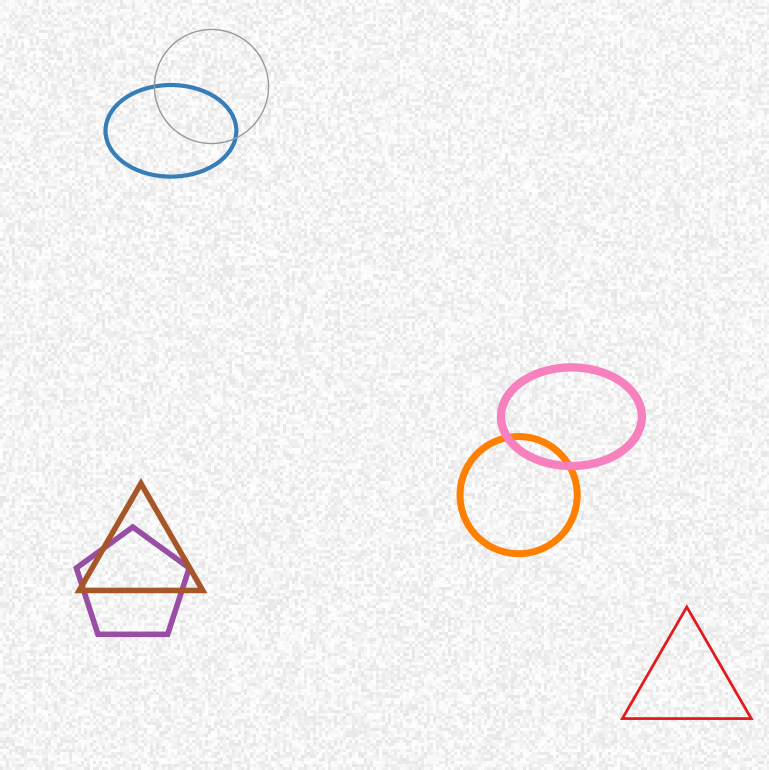[{"shape": "triangle", "thickness": 1, "radius": 0.48, "center": [0.892, 0.115]}, {"shape": "oval", "thickness": 1.5, "radius": 0.42, "center": [0.222, 0.83]}, {"shape": "pentagon", "thickness": 2, "radius": 0.39, "center": [0.172, 0.239]}, {"shape": "circle", "thickness": 2.5, "radius": 0.38, "center": [0.674, 0.357]}, {"shape": "triangle", "thickness": 2, "radius": 0.46, "center": [0.183, 0.279]}, {"shape": "oval", "thickness": 3, "radius": 0.46, "center": [0.742, 0.459]}, {"shape": "circle", "thickness": 0.5, "radius": 0.37, "center": [0.275, 0.888]}]